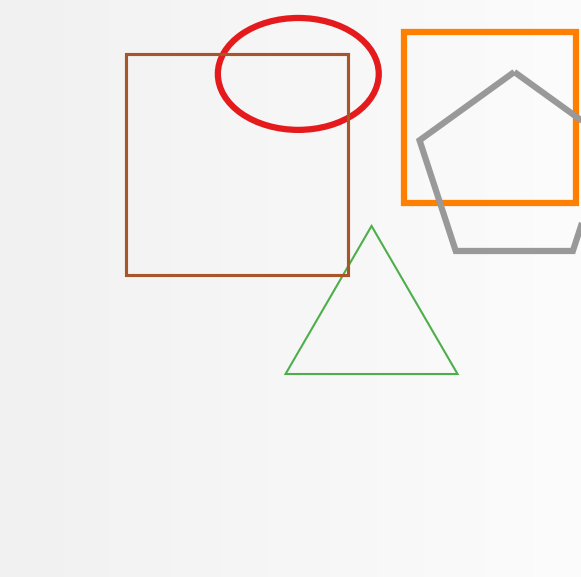[{"shape": "oval", "thickness": 3, "radius": 0.69, "center": [0.513, 0.871]}, {"shape": "triangle", "thickness": 1, "radius": 0.85, "center": [0.639, 0.437]}, {"shape": "square", "thickness": 3, "radius": 0.74, "center": [0.843, 0.796]}, {"shape": "square", "thickness": 1.5, "radius": 0.96, "center": [0.408, 0.714]}, {"shape": "pentagon", "thickness": 3, "radius": 0.86, "center": [0.885, 0.703]}]